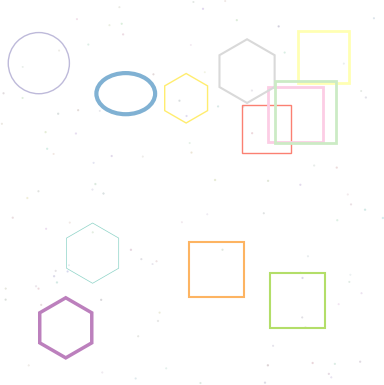[{"shape": "hexagon", "thickness": 0.5, "radius": 0.39, "center": [0.241, 0.342]}, {"shape": "square", "thickness": 2, "radius": 0.34, "center": [0.84, 0.852]}, {"shape": "circle", "thickness": 1, "radius": 0.4, "center": [0.101, 0.836]}, {"shape": "square", "thickness": 1, "radius": 0.32, "center": [0.692, 0.665]}, {"shape": "oval", "thickness": 3, "radius": 0.38, "center": [0.327, 0.757]}, {"shape": "square", "thickness": 1.5, "radius": 0.36, "center": [0.563, 0.3]}, {"shape": "square", "thickness": 1.5, "radius": 0.36, "center": [0.772, 0.22]}, {"shape": "square", "thickness": 2, "radius": 0.36, "center": [0.768, 0.704]}, {"shape": "hexagon", "thickness": 1.5, "radius": 0.41, "center": [0.642, 0.815]}, {"shape": "hexagon", "thickness": 2.5, "radius": 0.39, "center": [0.171, 0.148]}, {"shape": "square", "thickness": 2, "radius": 0.4, "center": [0.794, 0.708]}, {"shape": "hexagon", "thickness": 1, "radius": 0.32, "center": [0.483, 0.745]}]